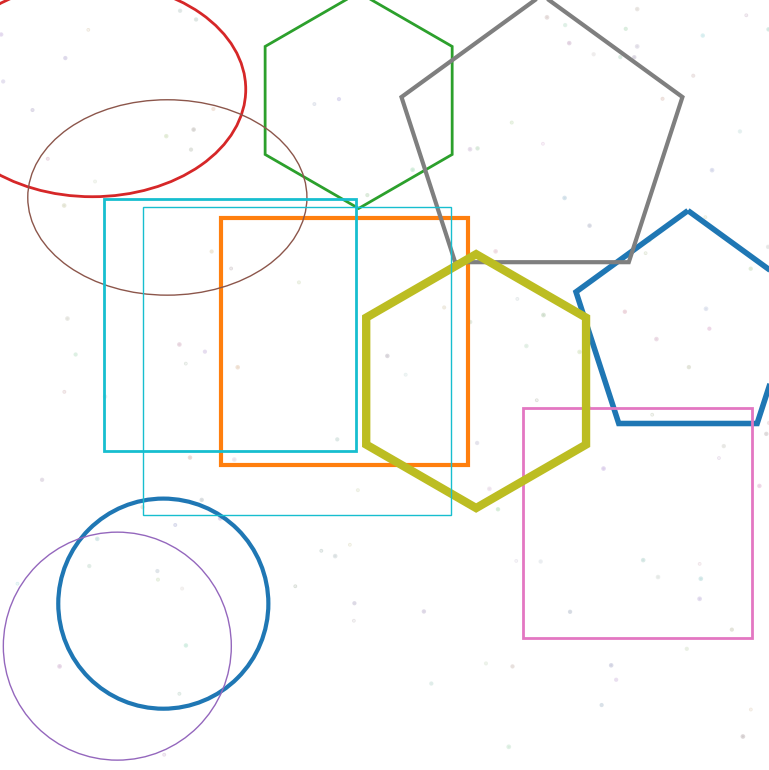[{"shape": "pentagon", "thickness": 2, "radius": 0.76, "center": [0.893, 0.574]}, {"shape": "circle", "thickness": 1.5, "radius": 0.68, "center": [0.212, 0.216]}, {"shape": "square", "thickness": 1.5, "radius": 0.8, "center": [0.447, 0.556]}, {"shape": "hexagon", "thickness": 1, "radius": 0.7, "center": [0.466, 0.87]}, {"shape": "oval", "thickness": 1, "radius": 1.0, "center": [0.12, 0.884]}, {"shape": "circle", "thickness": 0.5, "radius": 0.74, "center": [0.152, 0.161]}, {"shape": "oval", "thickness": 0.5, "radius": 0.91, "center": [0.217, 0.744]}, {"shape": "square", "thickness": 1, "radius": 0.74, "center": [0.828, 0.321]}, {"shape": "pentagon", "thickness": 1.5, "radius": 0.96, "center": [0.704, 0.815]}, {"shape": "hexagon", "thickness": 3, "radius": 0.82, "center": [0.618, 0.505]}, {"shape": "square", "thickness": 1, "radius": 0.82, "center": [0.299, 0.578]}, {"shape": "square", "thickness": 0.5, "radius": 1.0, "center": [0.386, 0.531]}]